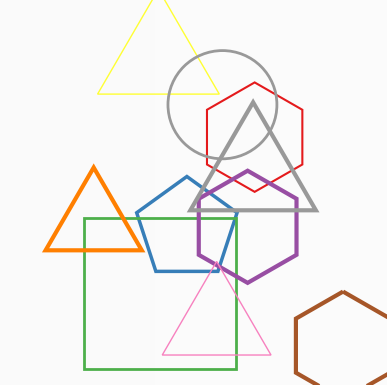[{"shape": "hexagon", "thickness": 1.5, "radius": 0.71, "center": [0.657, 0.644]}, {"shape": "pentagon", "thickness": 2.5, "radius": 0.68, "center": [0.482, 0.405]}, {"shape": "square", "thickness": 2, "radius": 0.98, "center": [0.413, 0.237]}, {"shape": "hexagon", "thickness": 3, "radius": 0.73, "center": [0.639, 0.411]}, {"shape": "triangle", "thickness": 3, "radius": 0.72, "center": [0.242, 0.422]}, {"shape": "triangle", "thickness": 1, "radius": 0.91, "center": [0.409, 0.846]}, {"shape": "hexagon", "thickness": 3, "radius": 0.7, "center": [0.885, 0.102]}, {"shape": "triangle", "thickness": 1, "radius": 0.81, "center": [0.559, 0.159]}, {"shape": "triangle", "thickness": 3, "radius": 0.94, "center": [0.653, 0.547]}, {"shape": "circle", "thickness": 2, "radius": 0.7, "center": [0.574, 0.728]}]